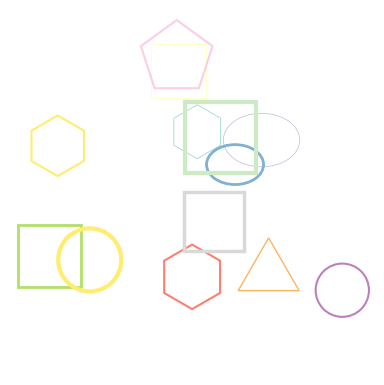[{"shape": "hexagon", "thickness": 0.5, "radius": 0.35, "center": [0.512, 0.658]}, {"shape": "square", "thickness": 0.5, "radius": 0.35, "center": [0.464, 0.816]}, {"shape": "oval", "thickness": 0.5, "radius": 0.5, "center": [0.679, 0.636]}, {"shape": "hexagon", "thickness": 1.5, "radius": 0.42, "center": [0.499, 0.281]}, {"shape": "oval", "thickness": 2, "radius": 0.37, "center": [0.61, 0.573]}, {"shape": "triangle", "thickness": 1, "radius": 0.46, "center": [0.698, 0.291]}, {"shape": "square", "thickness": 2, "radius": 0.41, "center": [0.128, 0.335]}, {"shape": "pentagon", "thickness": 1.5, "radius": 0.49, "center": [0.459, 0.85]}, {"shape": "square", "thickness": 2.5, "radius": 0.38, "center": [0.556, 0.425]}, {"shape": "circle", "thickness": 1.5, "radius": 0.35, "center": [0.889, 0.246]}, {"shape": "square", "thickness": 3, "radius": 0.46, "center": [0.573, 0.643]}, {"shape": "hexagon", "thickness": 1.5, "radius": 0.39, "center": [0.15, 0.621]}, {"shape": "circle", "thickness": 3, "radius": 0.41, "center": [0.233, 0.325]}]